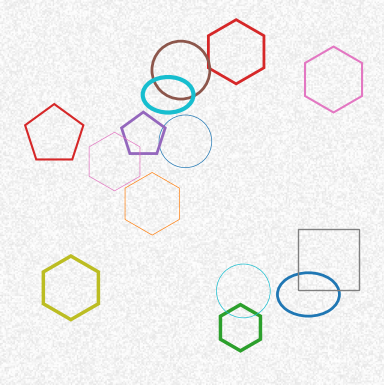[{"shape": "circle", "thickness": 0.5, "radius": 0.34, "center": [0.482, 0.633]}, {"shape": "oval", "thickness": 2, "radius": 0.4, "center": [0.801, 0.235]}, {"shape": "hexagon", "thickness": 0.5, "radius": 0.41, "center": [0.395, 0.471]}, {"shape": "hexagon", "thickness": 2.5, "radius": 0.3, "center": [0.625, 0.149]}, {"shape": "hexagon", "thickness": 2, "radius": 0.42, "center": [0.613, 0.866]}, {"shape": "pentagon", "thickness": 1.5, "radius": 0.4, "center": [0.141, 0.65]}, {"shape": "pentagon", "thickness": 2, "radius": 0.3, "center": [0.372, 0.649]}, {"shape": "circle", "thickness": 2, "radius": 0.38, "center": [0.47, 0.818]}, {"shape": "hexagon", "thickness": 0.5, "radius": 0.38, "center": [0.298, 0.58]}, {"shape": "hexagon", "thickness": 1.5, "radius": 0.43, "center": [0.866, 0.793]}, {"shape": "square", "thickness": 1, "radius": 0.39, "center": [0.854, 0.326]}, {"shape": "hexagon", "thickness": 2.5, "radius": 0.41, "center": [0.184, 0.252]}, {"shape": "oval", "thickness": 3, "radius": 0.33, "center": [0.437, 0.754]}, {"shape": "circle", "thickness": 0.5, "radius": 0.35, "center": [0.632, 0.244]}]